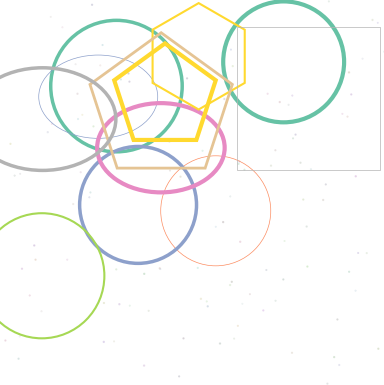[{"shape": "circle", "thickness": 3, "radius": 0.79, "center": [0.737, 0.839]}, {"shape": "circle", "thickness": 2.5, "radius": 0.85, "center": [0.302, 0.776]}, {"shape": "circle", "thickness": 0.5, "radius": 0.71, "center": [0.56, 0.452]}, {"shape": "oval", "thickness": 0.5, "radius": 0.77, "center": [0.255, 0.749]}, {"shape": "circle", "thickness": 2.5, "radius": 0.76, "center": [0.359, 0.468]}, {"shape": "oval", "thickness": 3, "radius": 0.83, "center": [0.418, 0.616]}, {"shape": "circle", "thickness": 1.5, "radius": 0.81, "center": [0.109, 0.284]}, {"shape": "hexagon", "thickness": 1.5, "radius": 0.69, "center": [0.516, 0.854]}, {"shape": "pentagon", "thickness": 3, "radius": 0.69, "center": [0.429, 0.749]}, {"shape": "pentagon", "thickness": 2, "radius": 0.97, "center": [0.419, 0.721]}, {"shape": "oval", "thickness": 2.5, "radius": 0.95, "center": [0.111, 0.691]}, {"shape": "square", "thickness": 0.5, "radius": 0.93, "center": [0.801, 0.744]}]